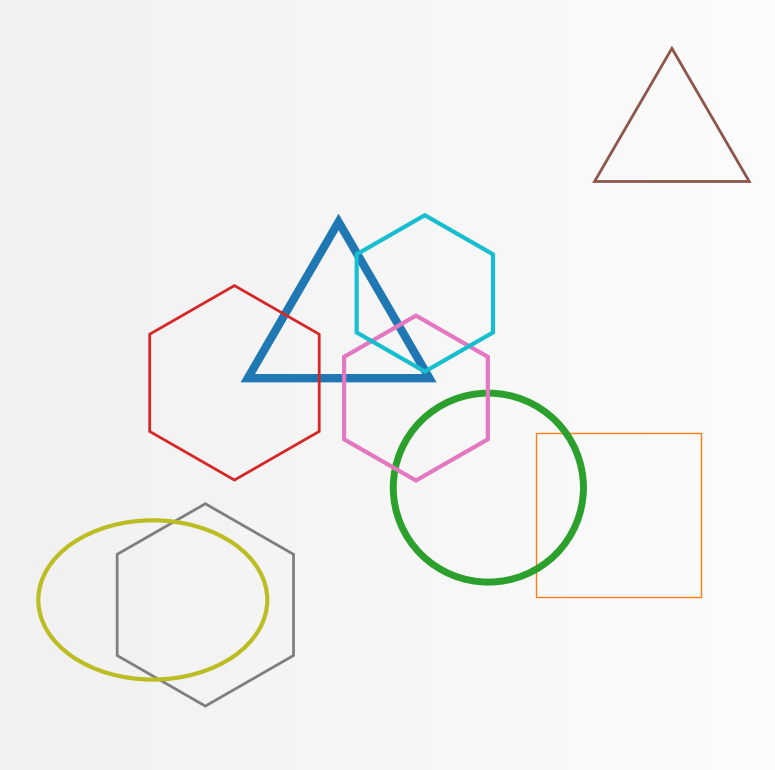[{"shape": "triangle", "thickness": 3, "radius": 0.68, "center": [0.437, 0.576]}, {"shape": "square", "thickness": 0.5, "radius": 0.53, "center": [0.798, 0.331]}, {"shape": "circle", "thickness": 2.5, "radius": 0.61, "center": [0.63, 0.367]}, {"shape": "hexagon", "thickness": 1, "radius": 0.63, "center": [0.303, 0.503]}, {"shape": "triangle", "thickness": 1, "radius": 0.58, "center": [0.867, 0.822]}, {"shape": "hexagon", "thickness": 1.5, "radius": 0.54, "center": [0.537, 0.483]}, {"shape": "hexagon", "thickness": 1, "radius": 0.66, "center": [0.265, 0.214]}, {"shape": "oval", "thickness": 1.5, "radius": 0.74, "center": [0.197, 0.221]}, {"shape": "hexagon", "thickness": 1.5, "radius": 0.51, "center": [0.548, 0.619]}]